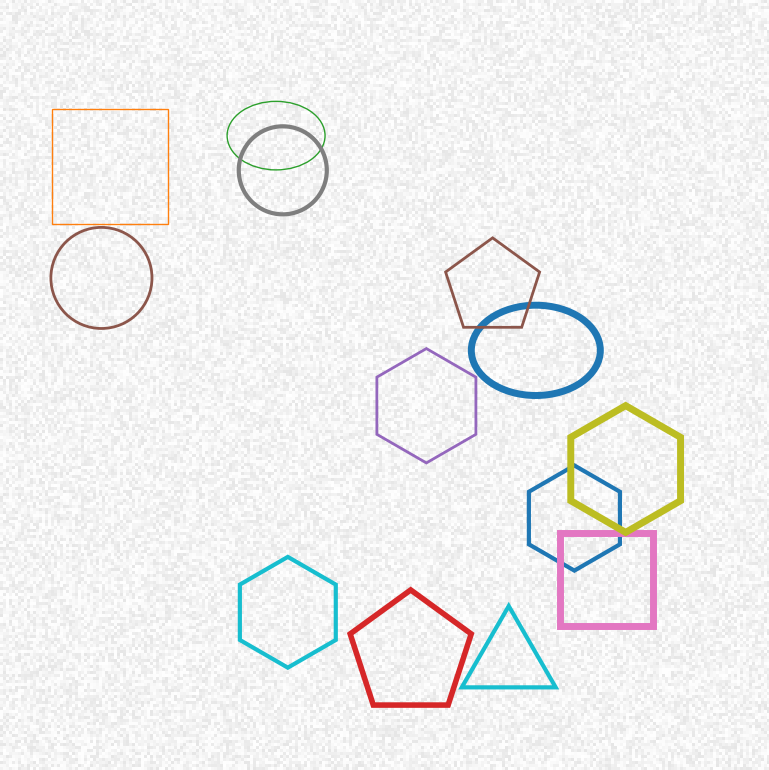[{"shape": "oval", "thickness": 2.5, "radius": 0.42, "center": [0.696, 0.545]}, {"shape": "hexagon", "thickness": 1.5, "radius": 0.34, "center": [0.746, 0.327]}, {"shape": "square", "thickness": 0.5, "radius": 0.38, "center": [0.143, 0.784]}, {"shape": "oval", "thickness": 0.5, "radius": 0.32, "center": [0.359, 0.824]}, {"shape": "pentagon", "thickness": 2, "radius": 0.41, "center": [0.533, 0.151]}, {"shape": "hexagon", "thickness": 1, "radius": 0.37, "center": [0.554, 0.473]}, {"shape": "circle", "thickness": 1, "radius": 0.33, "center": [0.132, 0.639]}, {"shape": "pentagon", "thickness": 1, "radius": 0.32, "center": [0.64, 0.627]}, {"shape": "square", "thickness": 2.5, "radius": 0.3, "center": [0.788, 0.248]}, {"shape": "circle", "thickness": 1.5, "radius": 0.29, "center": [0.367, 0.779]}, {"shape": "hexagon", "thickness": 2.5, "radius": 0.41, "center": [0.813, 0.391]}, {"shape": "hexagon", "thickness": 1.5, "radius": 0.36, "center": [0.374, 0.205]}, {"shape": "triangle", "thickness": 1.5, "radius": 0.35, "center": [0.661, 0.143]}]